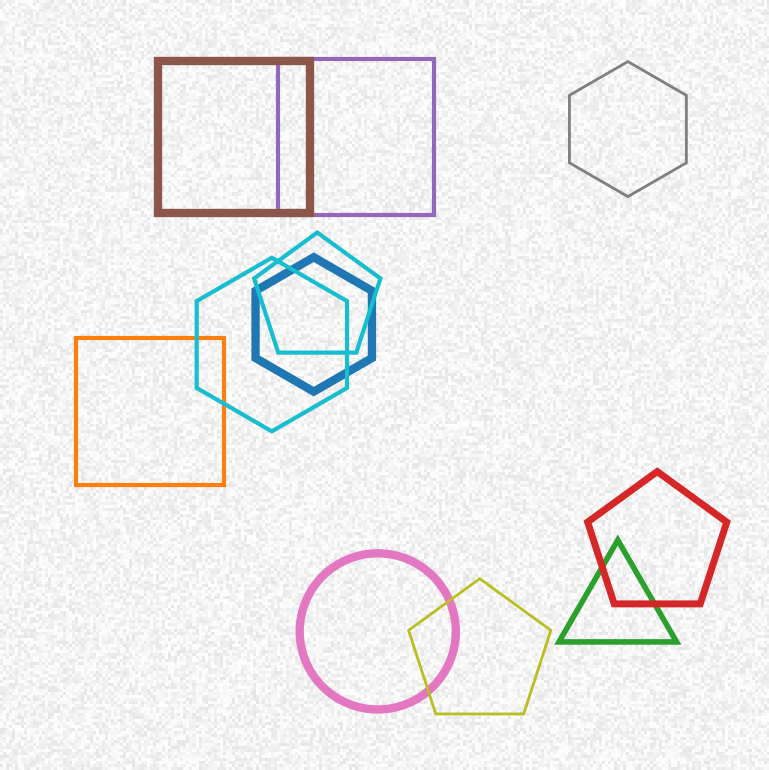[{"shape": "hexagon", "thickness": 3, "radius": 0.44, "center": [0.407, 0.579]}, {"shape": "square", "thickness": 1.5, "radius": 0.48, "center": [0.195, 0.466]}, {"shape": "triangle", "thickness": 2, "radius": 0.44, "center": [0.802, 0.21]}, {"shape": "pentagon", "thickness": 2.5, "radius": 0.48, "center": [0.854, 0.293]}, {"shape": "square", "thickness": 1.5, "radius": 0.51, "center": [0.463, 0.822]}, {"shape": "square", "thickness": 3, "radius": 0.49, "center": [0.303, 0.822]}, {"shape": "circle", "thickness": 3, "radius": 0.51, "center": [0.491, 0.18]}, {"shape": "hexagon", "thickness": 1, "radius": 0.44, "center": [0.815, 0.832]}, {"shape": "pentagon", "thickness": 1, "radius": 0.49, "center": [0.623, 0.151]}, {"shape": "pentagon", "thickness": 1.5, "radius": 0.43, "center": [0.412, 0.612]}, {"shape": "hexagon", "thickness": 1.5, "radius": 0.56, "center": [0.353, 0.553]}]